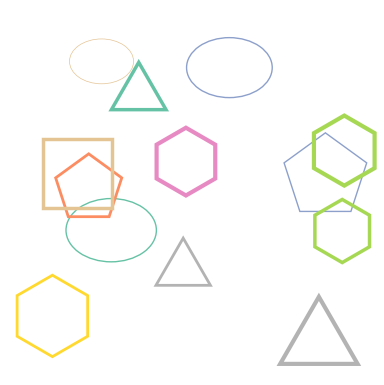[{"shape": "oval", "thickness": 1, "radius": 0.59, "center": [0.289, 0.402]}, {"shape": "triangle", "thickness": 2.5, "radius": 0.41, "center": [0.36, 0.756]}, {"shape": "pentagon", "thickness": 2, "radius": 0.45, "center": [0.23, 0.51]}, {"shape": "pentagon", "thickness": 1, "radius": 0.56, "center": [0.845, 0.542]}, {"shape": "oval", "thickness": 1, "radius": 0.56, "center": [0.596, 0.824]}, {"shape": "hexagon", "thickness": 3, "radius": 0.44, "center": [0.483, 0.58]}, {"shape": "hexagon", "thickness": 3, "radius": 0.45, "center": [0.894, 0.609]}, {"shape": "hexagon", "thickness": 2.5, "radius": 0.41, "center": [0.889, 0.4]}, {"shape": "hexagon", "thickness": 2, "radius": 0.53, "center": [0.136, 0.179]}, {"shape": "square", "thickness": 2.5, "radius": 0.45, "center": [0.201, 0.55]}, {"shape": "oval", "thickness": 0.5, "radius": 0.42, "center": [0.264, 0.841]}, {"shape": "triangle", "thickness": 3, "radius": 0.58, "center": [0.828, 0.113]}, {"shape": "triangle", "thickness": 2, "radius": 0.41, "center": [0.476, 0.3]}]